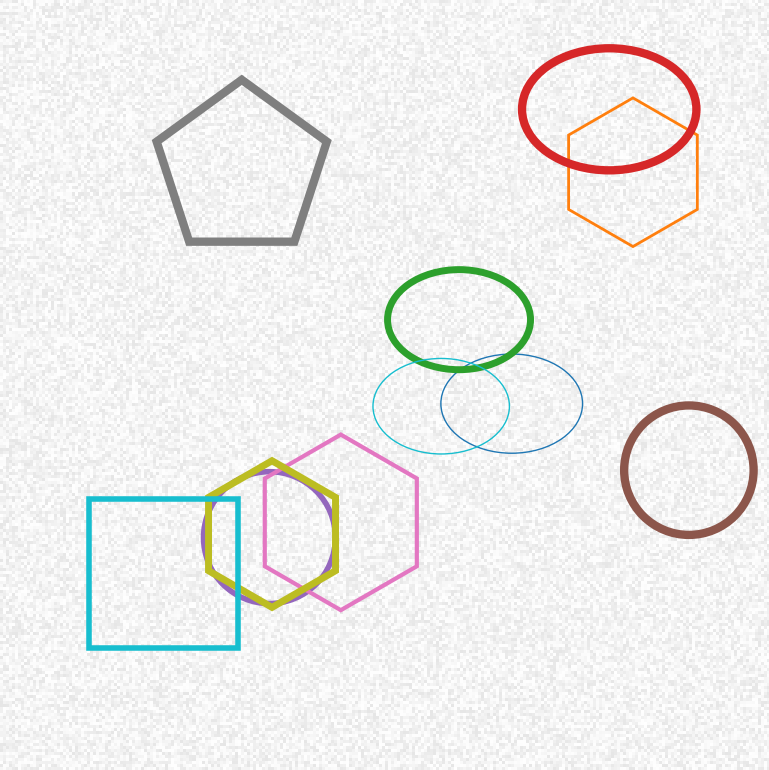[{"shape": "oval", "thickness": 0.5, "radius": 0.46, "center": [0.665, 0.476]}, {"shape": "hexagon", "thickness": 1, "radius": 0.48, "center": [0.822, 0.776]}, {"shape": "oval", "thickness": 2.5, "radius": 0.46, "center": [0.596, 0.585]}, {"shape": "oval", "thickness": 3, "radius": 0.57, "center": [0.791, 0.858]}, {"shape": "circle", "thickness": 2, "radius": 0.43, "center": [0.35, 0.302]}, {"shape": "circle", "thickness": 3, "radius": 0.42, "center": [0.895, 0.389]}, {"shape": "hexagon", "thickness": 1.5, "radius": 0.57, "center": [0.443, 0.322]}, {"shape": "pentagon", "thickness": 3, "radius": 0.58, "center": [0.314, 0.78]}, {"shape": "hexagon", "thickness": 2.5, "radius": 0.48, "center": [0.353, 0.306]}, {"shape": "oval", "thickness": 0.5, "radius": 0.44, "center": [0.573, 0.472]}, {"shape": "square", "thickness": 2, "radius": 0.48, "center": [0.213, 0.255]}]